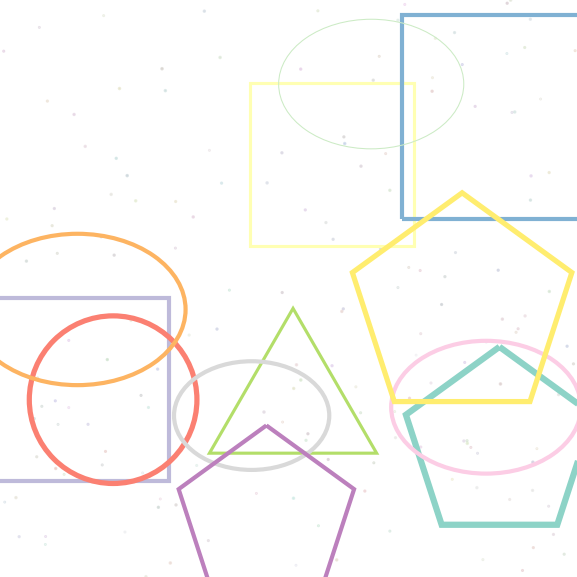[{"shape": "pentagon", "thickness": 3, "radius": 0.85, "center": [0.865, 0.228]}, {"shape": "square", "thickness": 1.5, "radius": 0.71, "center": [0.575, 0.714]}, {"shape": "square", "thickness": 2, "radius": 0.79, "center": [0.135, 0.325]}, {"shape": "circle", "thickness": 2.5, "radius": 0.73, "center": [0.196, 0.307]}, {"shape": "square", "thickness": 2, "radius": 0.88, "center": [0.874, 0.796]}, {"shape": "oval", "thickness": 2, "radius": 0.94, "center": [0.134, 0.463]}, {"shape": "triangle", "thickness": 1.5, "radius": 0.84, "center": [0.507, 0.298]}, {"shape": "oval", "thickness": 2, "radius": 0.82, "center": [0.842, 0.294]}, {"shape": "oval", "thickness": 2, "radius": 0.67, "center": [0.436, 0.28]}, {"shape": "pentagon", "thickness": 2, "radius": 0.8, "center": [0.461, 0.103]}, {"shape": "oval", "thickness": 0.5, "radius": 0.8, "center": [0.643, 0.854]}, {"shape": "pentagon", "thickness": 2.5, "radius": 1.0, "center": [0.8, 0.465]}]